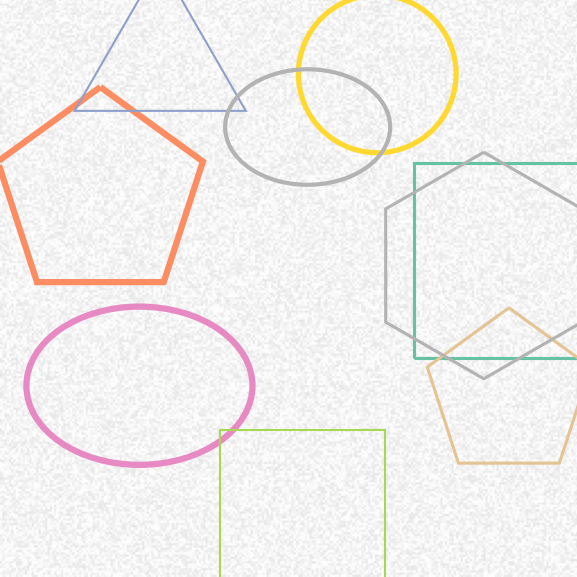[{"shape": "square", "thickness": 1.5, "radius": 0.84, "center": [0.886, 0.549]}, {"shape": "pentagon", "thickness": 3, "radius": 0.93, "center": [0.174, 0.662]}, {"shape": "triangle", "thickness": 1, "radius": 0.86, "center": [0.277, 0.893]}, {"shape": "oval", "thickness": 3, "radius": 0.98, "center": [0.241, 0.331]}, {"shape": "square", "thickness": 1, "radius": 0.71, "center": [0.524, 0.113]}, {"shape": "circle", "thickness": 2.5, "radius": 0.68, "center": [0.653, 0.871]}, {"shape": "pentagon", "thickness": 1.5, "radius": 0.74, "center": [0.881, 0.317]}, {"shape": "oval", "thickness": 2, "radius": 0.71, "center": [0.533, 0.779]}, {"shape": "hexagon", "thickness": 1.5, "radius": 0.98, "center": [0.838, 0.539]}]